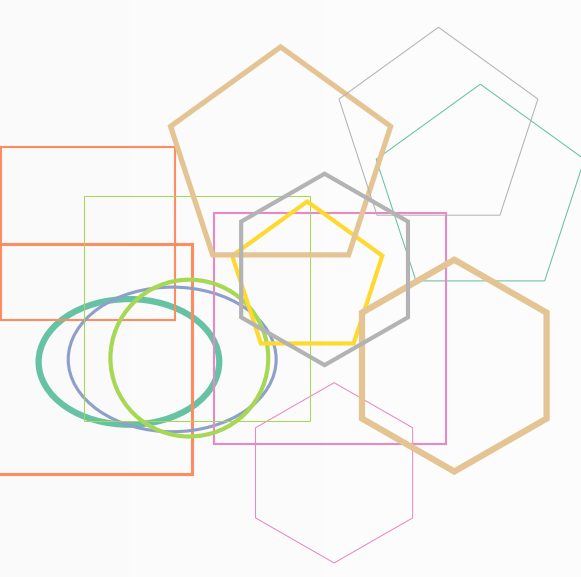[{"shape": "pentagon", "thickness": 0.5, "radius": 0.94, "center": [0.826, 0.665]}, {"shape": "oval", "thickness": 3, "radius": 0.78, "center": [0.222, 0.372]}, {"shape": "square", "thickness": 1, "radius": 0.75, "center": [0.151, 0.594]}, {"shape": "square", "thickness": 1.5, "radius": 1.0, "center": [0.132, 0.377]}, {"shape": "oval", "thickness": 1.5, "radius": 0.89, "center": [0.296, 0.377]}, {"shape": "square", "thickness": 1, "radius": 1.0, "center": [0.567, 0.43]}, {"shape": "hexagon", "thickness": 0.5, "radius": 0.78, "center": [0.575, 0.18]}, {"shape": "circle", "thickness": 2, "radius": 0.68, "center": [0.326, 0.379]}, {"shape": "square", "thickness": 0.5, "radius": 0.97, "center": [0.339, 0.466]}, {"shape": "pentagon", "thickness": 2, "radius": 0.68, "center": [0.529, 0.514]}, {"shape": "hexagon", "thickness": 3, "radius": 0.92, "center": [0.782, 0.366]}, {"shape": "pentagon", "thickness": 2.5, "radius": 1.0, "center": [0.483, 0.719]}, {"shape": "hexagon", "thickness": 2, "radius": 0.83, "center": [0.558, 0.533]}, {"shape": "pentagon", "thickness": 0.5, "radius": 0.9, "center": [0.754, 0.772]}]